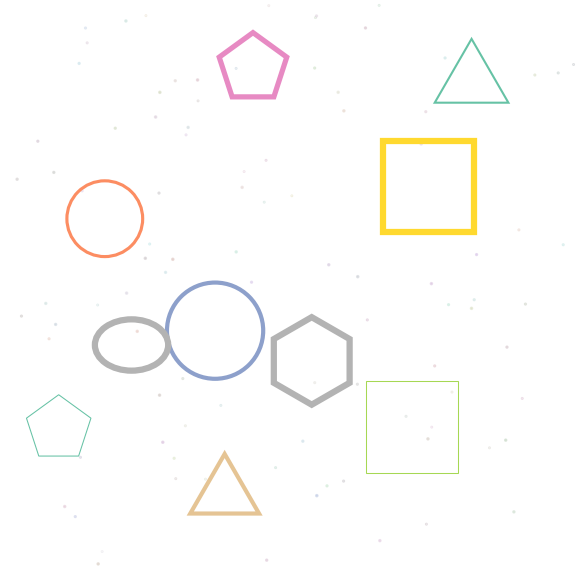[{"shape": "pentagon", "thickness": 0.5, "radius": 0.29, "center": [0.102, 0.257]}, {"shape": "triangle", "thickness": 1, "radius": 0.37, "center": [0.817, 0.858]}, {"shape": "circle", "thickness": 1.5, "radius": 0.33, "center": [0.181, 0.62]}, {"shape": "circle", "thickness": 2, "radius": 0.42, "center": [0.372, 0.427]}, {"shape": "pentagon", "thickness": 2.5, "radius": 0.31, "center": [0.438, 0.881]}, {"shape": "square", "thickness": 0.5, "radius": 0.4, "center": [0.714, 0.259]}, {"shape": "square", "thickness": 3, "radius": 0.39, "center": [0.742, 0.676]}, {"shape": "triangle", "thickness": 2, "radius": 0.34, "center": [0.389, 0.144]}, {"shape": "oval", "thickness": 3, "radius": 0.32, "center": [0.228, 0.402]}, {"shape": "hexagon", "thickness": 3, "radius": 0.38, "center": [0.54, 0.374]}]